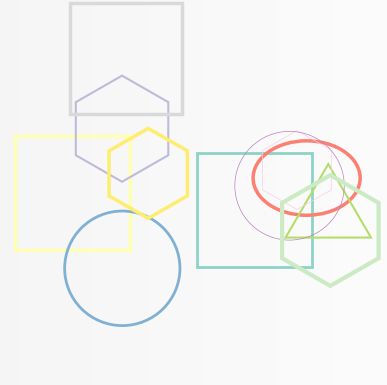[{"shape": "square", "thickness": 2, "radius": 0.74, "center": [0.657, 0.455]}, {"shape": "square", "thickness": 2.5, "radius": 0.74, "center": [0.187, 0.499]}, {"shape": "hexagon", "thickness": 1.5, "radius": 0.69, "center": [0.315, 0.666]}, {"shape": "oval", "thickness": 2.5, "radius": 0.69, "center": [0.791, 0.538]}, {"shape": "circle", "thickness": 2, "radius": 0.74, "center": [0.316, 0.303]}, {"shape": "triangle", "thickness": 1.5, "radius": 0.64, "center": [0.847, 0.447]}, {"shape": "hexagon", "thickness": 0.5, "radius": 0.51, "center": [0.767, 0.558]}, {"shape": "square", "thickness": 2.5, "radius": 0.72, "center": [0.325, 0.847]}, {"shape": "circle", "thickness": 0.5, "radius": 0.71, "center": [0.747, 0.518]}, {"shape": "hexagon", "thickness": 3, "radius": 0.72, "center": [0.852, 0.401]}, {"shape": "hexagon", "thickness": 2.5, "radius": 0.58, "center": [0.382, 0.55]}]